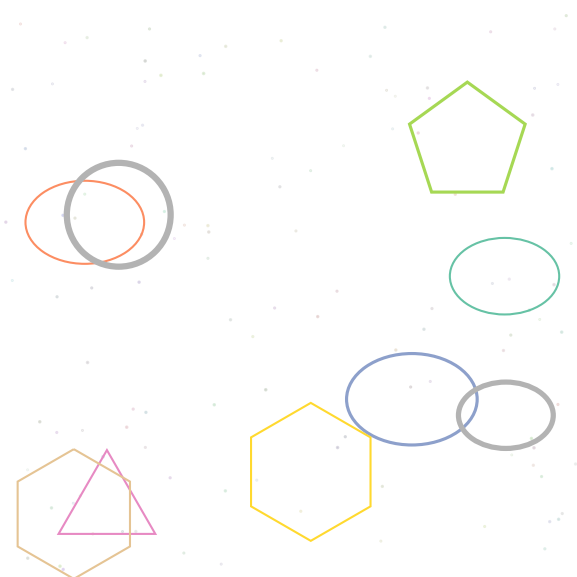[{"shape": "oval", "thickness": 1, "radius": 0.47, "center": [0.874, 0.521]}, {"shape": "oval", "thickness": 1, "radius": 0.51, "center": [0.147, 0.614]}, {"shape": "oval", "thickness": 1.5, "radius": 0.57, "center": [0.713, 0.308]}, {"shape": "triangle", "thickness": 1, "radius": 0.48, "center": [0.185, 0.123]}, {"shape": "pentagon", "thickness": 1.5, "radius": 0.53, "center": [0.809, 0.752]}, {"shape": "hexagon", "thickness": 1, "radius": 0.6, "center": [0.538, 0.182]}, {"shape": "hexagon", "thickness": 1, "radius": 0.56, "center": [0.128, 0.109]}, {"shape": "oval", "thickness": 2.5, "radius": 0.41, "center": [0.876, 0.28]}, {"shape": "circle", "thickness": 3, "radius": 0.45, "center": [0.206, 0.627]}]